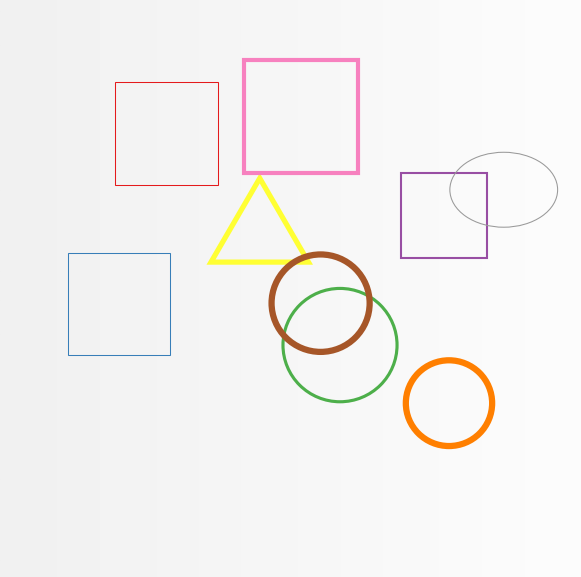[{"shape": "square", "thickness": 0.5, "radius": 0.44, "center": [0.287, 0.768]}, {"shape": "square", "thickness": 0.5, "radius": 0.44, "center": [0.205, 0.472]}, {"shape": "circle", "thickness": 1.5, "radius": 0.49, "center": [0.585, 0.402]}, {"shape": "square", "thickness": 1, "radius": 0.37, "center": [0.763, 0.625]}, {"shape": "circle", "thickness": 3, "radius": 0.37, "center": [0.772, 0.301]}, {"shape": "triangle", "thickness": 2.5, "radius": 0.48, "center": [0.447, 0.594]}, {"shape": "circle", "thickness": 3, "radius": 0.42, "center": [0.552, 0.474]}, {"shape": "square", "thickness": 2, "radius": 0.49, "center": [0.518, 0.797]}, {"shape": "oval", "thickness": 0.5, "radius": 0.46, "center": [0.867, 0.671]}]